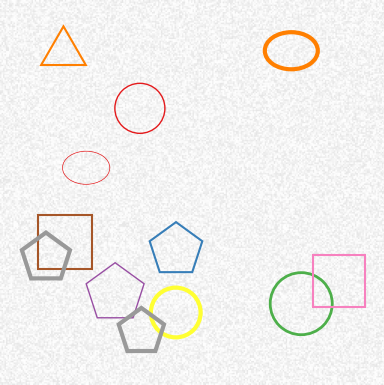[{"shape": "circle", "thickness": 1, "radius": 0.32, "center": [0.363, 0.719]}, {"shape": "oval", "thickness": 0.5, "radius": 0.31, "center": [0.224, 0.564]}, {"shape": "pentagon", "thickness": 1.5, "radius": 0.36, "center": [0.457, 0.351]}, {"shape": "circle", "thickness": 2, "radius": 0.4, "center": [0.782, 0.211]}, {"shape": "pentagon", "thickness": 1, "radius": 0.4, "center": [0.299, 0.239]}, {"shape": "oval", "thickness": 3, "radius": 0.34, "center": [0.757, 0.868]}, {"shape": "triangle", "thickness": 1.5, "radius": 0.33, "center": [0.165, 0.865]}, {"shape": "circle", "thickness": 3, "radius": 0.32, "center": [0.456, 0.188]}, {"shape": "square", "thickness": 1.5, "radius": 0.35, "center": [0.168, 0.371]}, {"shape": "square", "thickness": 1.5, "radius": 0.33, "center": [0.88, 0.27]}, {"shape": "pentagon", "thickness": 3, "radius": 0.31, "center": [0.367, 0.138]}, {"shape": "pentagon", "thickness": 3, "radius": 0.33, "center": [0.119, 0.33]}]